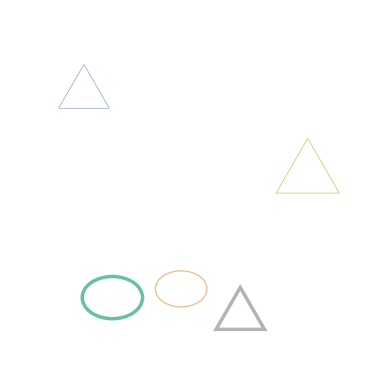[{"shape": "oval", "thickness": 2.5, "radius": 0.39, "center": [0.292, 0.227]}, {"shape": "triangle", "thickness": 0.5, "radius": 0.38, "center": [0.218, 0.757]}, {"shape": "triangle", "thickness": 0.5, "radius": 0.47, "center": [0.799, 0.546]}, {"shape": "oval", "thickness": 1, "radius": 0.33, "center": [0.47, 0.25]}, {"shape": "triangle", "thickness": 2.5, "radius": 0.36, "center": [0.624, 0.181]}]